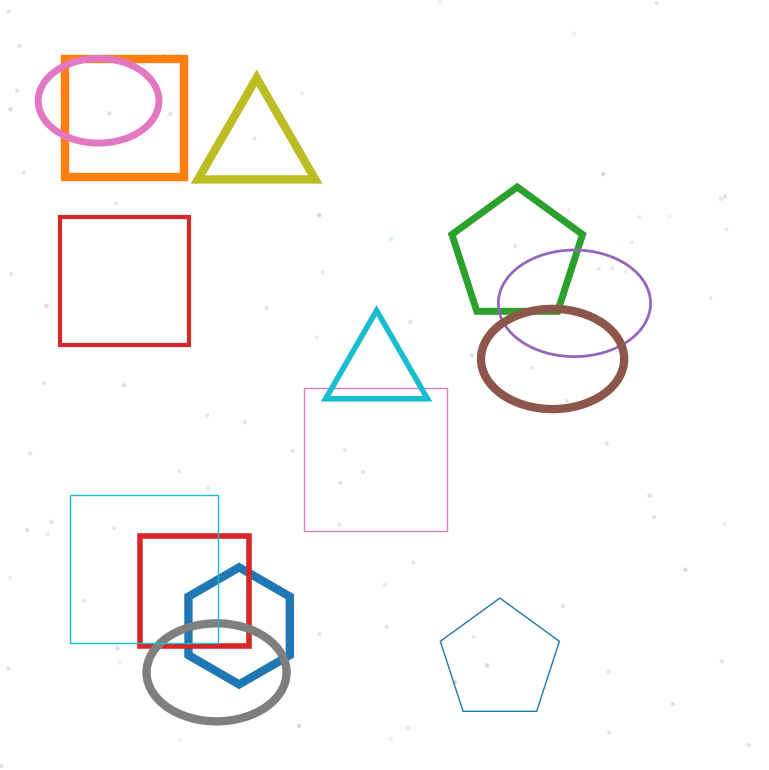[{"shape": "pentagon", "thickness": 0.5, "radius": 0.41, "center": [0.649, 0.142]}, {"shape": "hexagon", "thickness": 3, "radius": 0.38, "center": [0.311, 0.187]}, {"shape": "square", "thickness": 3, "radius": 0.38, "center": [0.162, 0.847]}, {"shape": "pentagon", "thickness": 2.5, "radius": 0.45, "center": [0.672, 0.668]}, {"shape": "square", "thickness": 1.5, "radius": 0.42, "center": [0.162, 0.635]}, {"shape": "square", "thickness": 2, "radius": 0.36, "center": [0.252, 0.233]}, {"shape": "oval", "thickness": 1, "radius": 0.49, "center": [0.746, 0.606]}, {"shape": "oval", "thickness": 3, "radius": 0.46, "center": [0.718, 0.534]}, {"shape": "square", "thickness": 0.5, "radius": 0.46, "center": [0.488, 0.403]}, {"shape": "oval", "thickness": 2.5, "radius": 0.39, "center": [0.128, 0.869]}, {"shape": "oval", "thickness": 3, "radius": 0.45, "center": [0.281, 0.127]}, {"shape": "triangle", "thickness": 3, "radius": 0.44, "center": [0.333, 0.811]}, {"shape": "square", "thickness": 0.5, "radius": 0.48, "center": [0.187, 0.261]}, {"shape": "triangle", "thickness": 2, "radius": 0.38, "center": [0.489, 0.52]}]